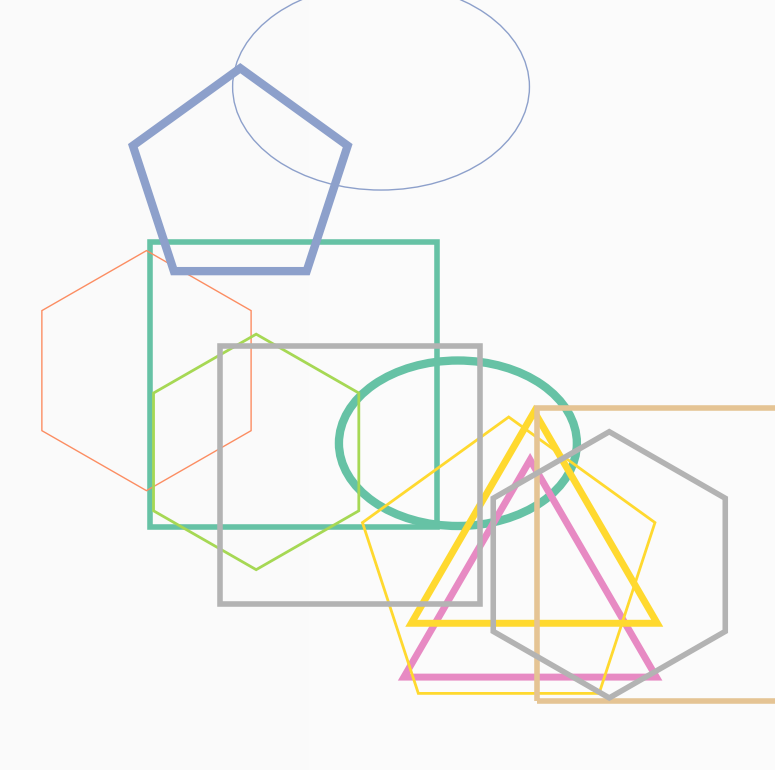[{"shape": "oval", "thickness": 3, "radius": 0.77, "center": [0.591, 0.424]}, {"shape": "square", "thickness": 2, "radius": 0.92, "center": [0.379, 0.5]}, {"shape": "hexagon", "thickness": 0.5, "radius": 0.78, "center": [0.189, 0.519]}, {"shape": "pentagon", "thickness": 3, "radius": 0.73, "center": [0.31, 0.766]}, {"shape": "oval", "thickness": 0.5, "radius": 0.96, "center": [0.492, 0.887]}, {"shape": "triangle", "thickness": 2.5, "radius": 0.94, "center": [0.684, 0.215]}, {"shape": "hexagon", "thickness": 1, "radius": 0.76, "center": [0.331, 0.413]}, {"shape": "triangle", "thickness": 2.5, "radius": 0.92, "center": [0.689, 0.282]}, {"shape": "pentagon", "thickness": 1, "radius": 0.99, "center": [0.656, 0.26]}, {"shape": "square", "thickness": 2, "radius": 0.95, "center": [0.883, 0.28]}, {"shape": "hexagon", "thickness": 2, "radius": 0.86, "center": [0.786, 0.266]}, {"shape": "square", "thickness": 2, "radius": 0.84, "center": [0.452, 0.383]}]